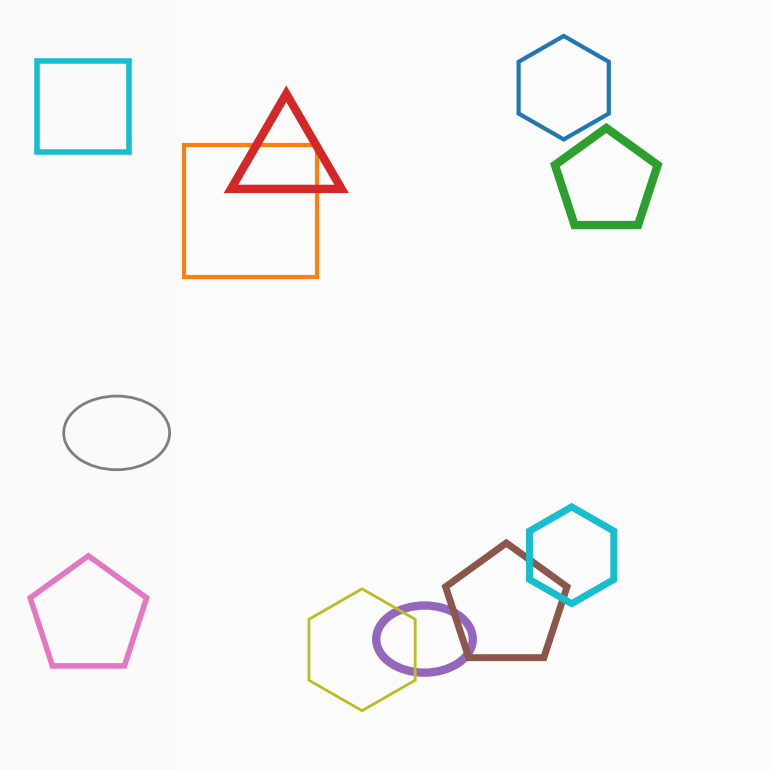[{"shape": "hexagon", "thickness": 1.5, "radius": 0.34, "center": [0.727, 0.886]}, {"shape": "square", "thickness": 1.5, "radius": 0.43, "center": [0.323, 0.726]}, {"shape": "pentagon", "thickness": 3, "radius": 0.35, "center": [0.782, 0.764]}, {"shape": "triangle", "thickness": 3, "radius": 0.41, "center": [0.369, 0.796]}, {"shape": "oval", "thickness": 3, "radius": 0.31, "center": [0.548, 0.17]}, {"shape": "pentagon", "thickness": 2.5, "radius": 0.41, "center": [0.653, 0.212]}, {"shape": "pentagon", "thickness": 2, "radius": 0.39, "center": [0.114, 0.199]}, {"shape": "oval", "thickness": 1, "radius": 0.34, "center": [0.151, 0.438]}, {"shape": "hexagon", "thickness": 1, "radius": 0.4, "center": [0.467, 0.156]}, {"shape": "square", "thickness": 2, "radius": 0.3, "center": [0.107, 0.862]}, {"shape": "hexagon", "thickness": 2.5, "radius": 0.31, "center": [0.738, 0.279]}]